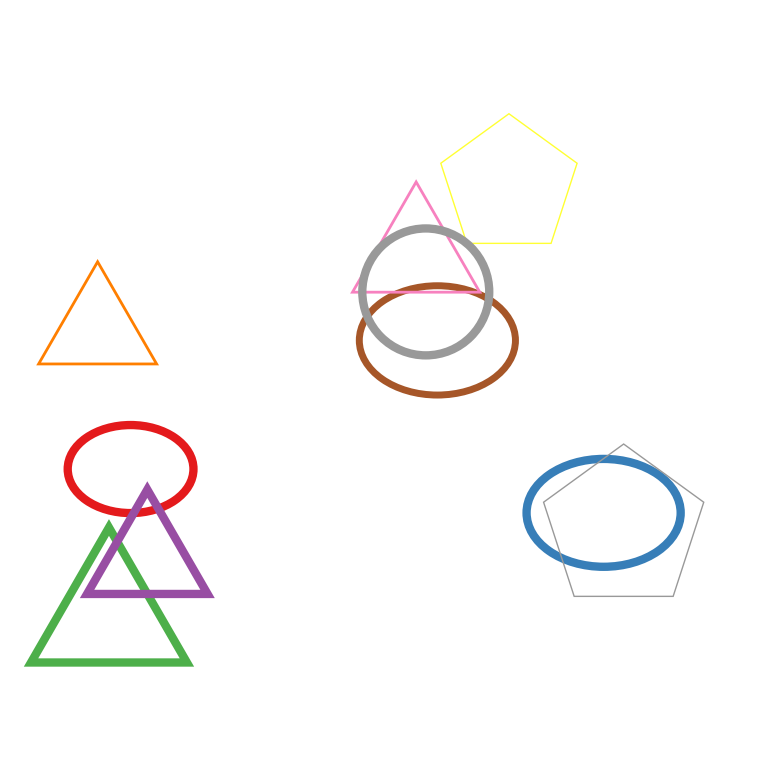[{"shape": "oval", "thickness": 3, "radius": 0.41, "center": [0.17, 0.391]}, {"shape": "oval", "thickness": 3, "radius": 0.5, "center": [0.784, 0.334]}, {"shape": "triangle", "thickness": 3, "radius": 0.58, "center": [0.142, 0.198]}, {"shape": "triangle", "thickness": 3, "radius": 0.45, "center": [0.191, 0.274]}, {"shape": "triangle", "thickness": 1, "radius": 0.44, "center": [0.127, 0.572]}, {"shape": "pentagon", "thickness": 0.5, "radius": 0.47, "center": [0.661, 0.759]}, {"shape": "oval", "thickness": 2.5, "radius": 0.51, "center": [0.568, 0.558]}, {"shape": "triangle", "thickness": 1, "radius": 0.48, "center": [0.54, 0.668]}, {"shape": "pentagon", "thickness": 0.5, "radius": 0.55, "center": [0.81, 0.314]}, {"shape": "circle", "thickness": 3, "radius": 0.41, "center": [0.553, 0.621]}]